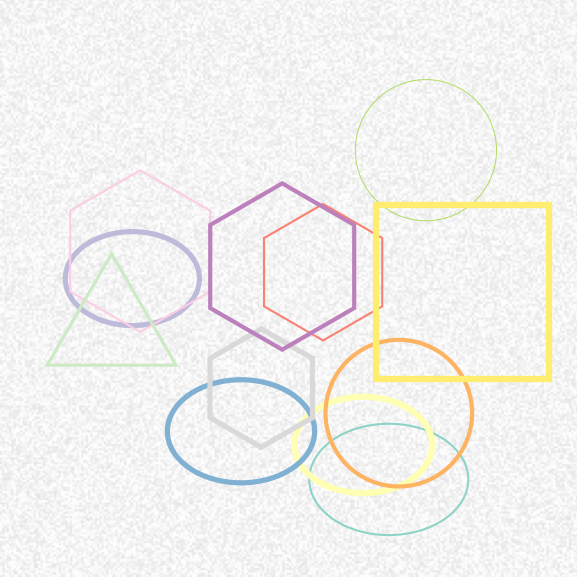[{"shape": "oval", "thickness": 1, "radius": 0.69, "center": [0.673, 0.169]}, {"shape": "oval", "thickness": 3, "radius": 0.6, "center": [0.629, 0.229]}, {"shape": "oval", "thickness": 2.5, "radius": 0.58, "center": [0.229, 0.517]}, {"shape": "hexagon", "thickness": 1, "radius": 0.59, "center": [0.56, 0.528]}, {"shape": "oval", "thickness": 2.5, "radius": 0.64, "center": [0.417, 0.252]}, {"shape": "circle", "thickness": 2, "radius": 0.63, "center": [0.691, 0.284]}, {"shape": "circle", "thickness": 0.5, "radius": 0.61, "center": [0.738, 0.739]}, {"shape": "hexagon", "thickness": 1, "radius": 0.7, "center": [0.243, 0.564]}, {"shape": "hexagon", "thickness": 2.5, "radius": 0.51, "center": [0.452, 0.327]}, {"shape": "hexagon", "thickness": 2, "radius": 0.72, "center": [0.489, 0.538]}, {"shape": "triangle", "thickness": 1.5, "radius": 0.64, "center": [0.193, 0.431]}, {"shape": "square", "thickness": 3, "radius": 0.75, "center": [0.802, 0.494]}]